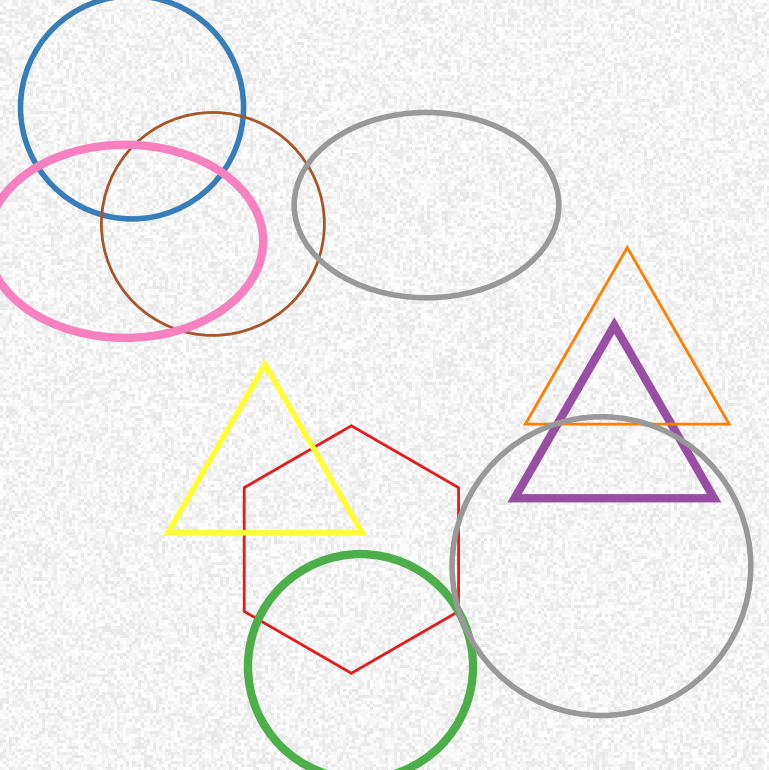[{"shape": "hexagon", "thickness": 1, "radius": 0.8, "center": [0.456, 0.286]}, {"shape": "circle", "thickness": 2, "radius": 0.72, "center": [0.171, 0.861]}, {"shape": "circle", "thickness": 3, "radius": 0.73, "center": [0.468, 0.134]}, {"shape": "triangle", "thickness": 3, "radius": 0.75, "center": [0.798, 0.428]}, {"shape": "triangle", "thickness": 1, "radius": 0.76, "center": [0.815, 0.526]}, {"shape": "triangle", "thickness": 2, "radius": 0.73, "center": [0.344, 0.381]}, {"shape": "circle", "thickness": 1, "radius": 0.72, "center": [0.276, 0.709]}, {"shape": "oval", "thickness": 3, "radius": 0.9, "center": [0.163, 0.687]}, {"shape": "oval", "thickness": 2, "radius": 0.86, "center": [0.554, 0.734]}, {"shape": "circle", "thickness": 2, "radius": 0.97, "center": [0.781, 0.265]}]